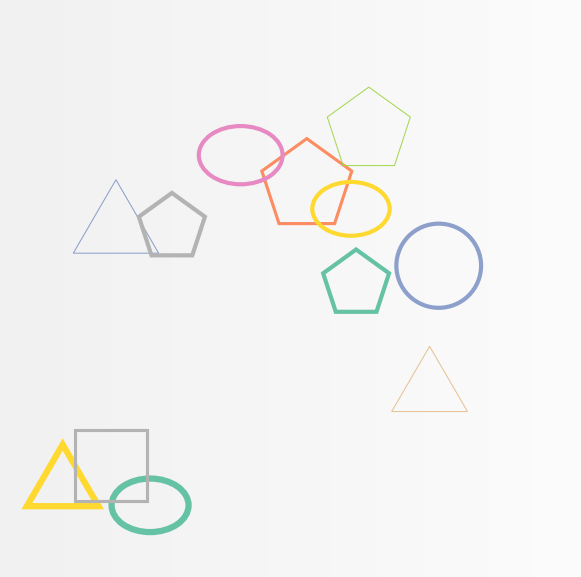[{"shape": "pentagon", "thickness": 2, "radius": 0.3, "center": [0.613, 0.507]}, {"shape": "oval", "thickness": 3, "radius": 0.33, "center": [0.258, 0.124]}, {"shape": "pentagon", "thickness": 1.5, "radius": 0.41, "center": [0.528, 0.678]}, {"shape": "circle", "thickness": 2, "radius": 0.36, "center": [0.755, 0.539]}, {"shape": "triangle", "thickness": 0.5, "radius": 0.42, "center": [0.199, 0.603]}, {"shape": "oval", "thickness": 2, "radius": 0.36, "center": [0.414, 0.73]}, {"shape": "pentagon", "thickness": 0.5, "radius": 0.38, "center": [0.635, 0.773]}, {"shape": "oval", "thickness": 2, "radius": 0.33, "center": [0.604, 0.637]}, {"shape": "triangle", "thickness": 3, "radius": 0.36, "center": [0.108, 0.158]}, {"shape": "triangle", "thickness": 0.5, "radius": 0.38, "center": [0.739, 0.324]}, {"shape": "pentagon", "thickness": 2, "radius": 0.3, "center": [0.296, 0.605]}, {"shape": "square", "thickness": 1.5, "radius": 0.31, "center": [0.191, 0.193]}]